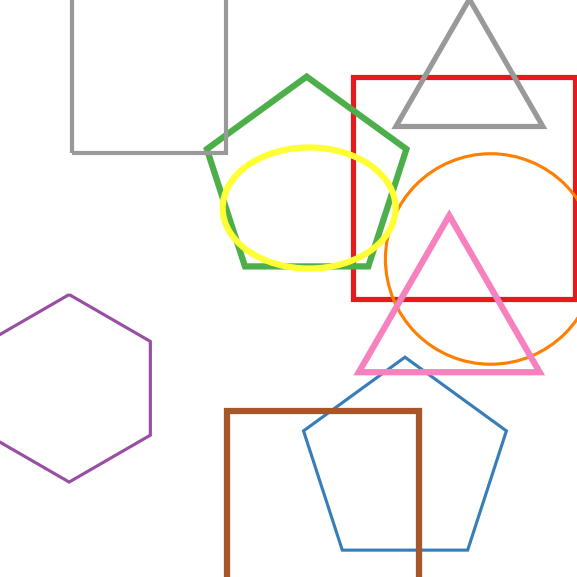[{"shape": "square", "thickness": 2.5, "radius": 0.96, "center": [0.804, 0.674]}, {"shape": "pentagon", "thickness": 1.5, "radius": 0.92, "center": [0.701, 0.196]}, {"shape": "pentagon", "thickness": 3, "radius": 0.91, "center": [0.531, 0.685]}, {"shape": "hexagon", "thickness": 1.5, "radius": 0.81, "center": [0.12, 0.327]}, {"shape": "circle", "thickness": 1.5, "radius": 0.91, "center": [0.85, 0.551]}, {"shape": "oval", "thickness": 3, "radius": 0.75, "center": [0.535, 0.639]}, {"shape": "square", "thickness": 3, "radius": 0.83, "center": [0.559, 0.12]}, {"shape": "triangle", "thickness": 3, "radius": 0.9, "center": [0.778, 0.445]}, {"shape": "square", "thickness": 2, "radius": 0.67, "center": [0.258, 0.867]}, {"shape": "triangle", "thickness": 2.5, "radius": 0.73, "center": [0.813, 0.854]}]